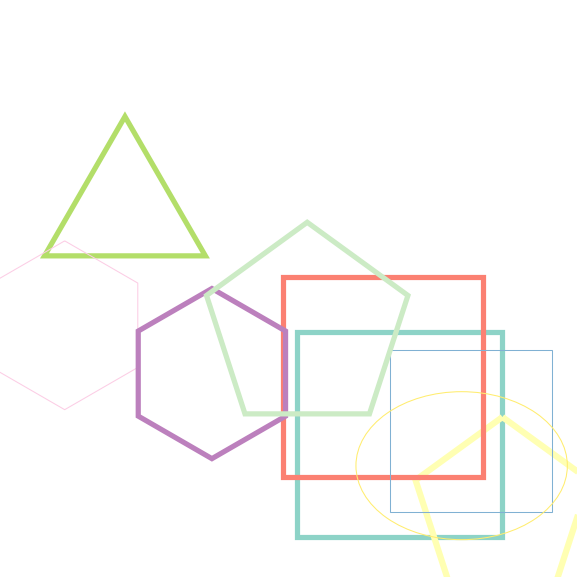[{"shape": "square", "thickness": 2.5, "radius": 0.88, "center": [0.691, 0.247]}, {"shape": "pentagon", "thickness": 3, "radius": 0.79, "center": [0.87, 0.119]}, {"shape": "square", "thickness": 2.5, "radius": 0.86, "center": [0.664, 0.347]}, {"shape": "square", "thickness": 0.5, "radius": 0.7, "center": [0.816, 0.252]}, {"shape": "triangle", "thickness": 2.5, "radius": 0.8, "center": [0.216, 0.636]}, {"shape": "hexagon", "thickness": 0.5, "radius": 0.73, "center": [0.112, 0.436]}, {"shape": "hexagon", "thickness": 2.5, "radius": 0.74, "center": [0.367, 0.352]}, {"shape": "pentagon", "thickness": 2.5, "radius": 0.92, "center": [0.532, 0.431]}, {"shape": "oval", "thickness": 0.5, "radius": 0.92, "center": [0.799, 0.193]}]